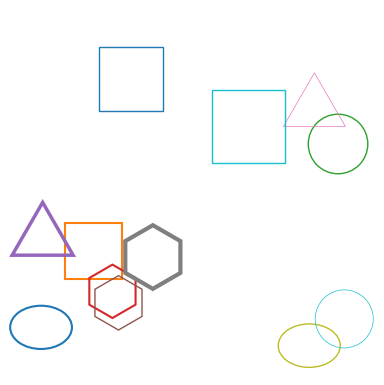[{"shape": "square", "thickness": 1, "radius": 0.41, "center": [0.341, 0.796]}, {"shape": "oval", "thickness": 1.5, "radius": 0.4, "center": [0.107, 0.15]}, {"shape": "square", "thickness": 1.5, "radius": 0.37, "center": [0.243, 0.348]}, {"shape": "circle", "thickness": 1, "radius": 0.39, "center": [0.878, 0.626]}, {"shape": "hexagon", "thickness": 1.5, "radius": 0.35, "center": [0.292, 0.243]}, {"shape": "triangle", "thickness": 2.5, "radius": 0.46, "center": [0.111, 0.383]}, {"shape": "hexagon", "thickness": 1, "radius": 0.35, "center": [0.308, 0.213]}, {"shape": "triangle", "thickness": 0.5, "radius": 0.46, "center": [0.817, 0.718]}, {"shape": "hexagon", "thickness": 3, "radius": 0.41, "center": [0.397, 0.332]}, {"shape": "oval", "thickness": 1, "radius": 0.4, "center": [0.803, 0.102]}, {"shape": "circle", "thickness": 0.5, "radius": 0.38, "center": [0.894, 0.172]}, {"shape": "square", "thickness": 1, "radius": 0.47, "center": [0.645, 0.672]}]